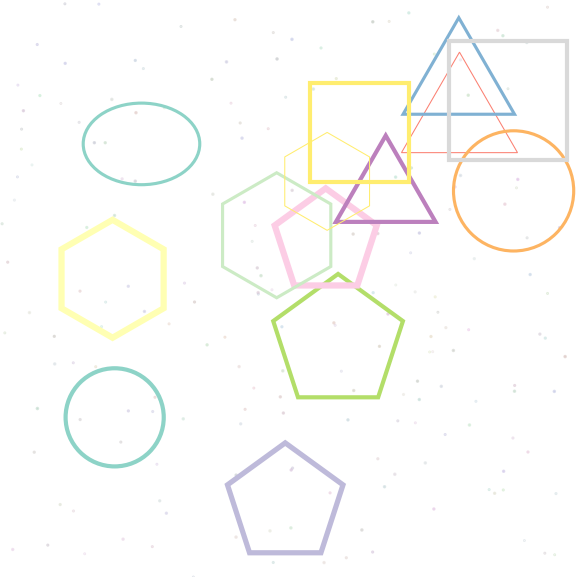[{"shape": "oval", "thickness": 1.5, "radius": 0.5, "center": [0.245, 0.75]}, {"shape": "circle", "thickness": 2, "radius": 0.42, "center": [0.199, 0.276]}, {"shape": "hexagon", "thickness": 3, "radius": 0.51, "center": [0.195, 0.516]}, {"shape": "pentagon", "thickness": 2.5, "radius": 0.53, "center": [0.494, 0.127]}, {"shape": "triangle", "thickness": 0.5, "radius": 0.58, "center": [0.796, 0.793]}, {"shape": "triangle", "thickness": 1.5, "radius": 0.56, "center": [0.794, 0.857]}, {"shape": "circle", "thickness": 1.5, "radius": 0.52, "center": [0.889, 0.669]}, {"shape": "pentagon", "thickness": 2, "radius": 0.59, "center": [0.585, 0.407]}, {"shape": "pentagon", "thickness": 3, "radius": 0.46, "center": [0.564, 0.58]}, {"shape": "square", "thickness": 2, "radius": 0.51, "center": [0.88, 0.826]}, {"shape": "triangle", "thickness": 2, "radius": 0.5, "center": [0.668, 0.665]}, {"shape": "hexagon", "thickness": 1.5, "radius": 0.54, "center": [0.479, 0.592]}, {"shape": "square", "thickness": 2, "radius": 0.43, "center": [0.623, 0.769]}, {"shape": "hexagon", "thickness": 0.5, "radius": 0.42, "center": [0.567, 0.685]}]